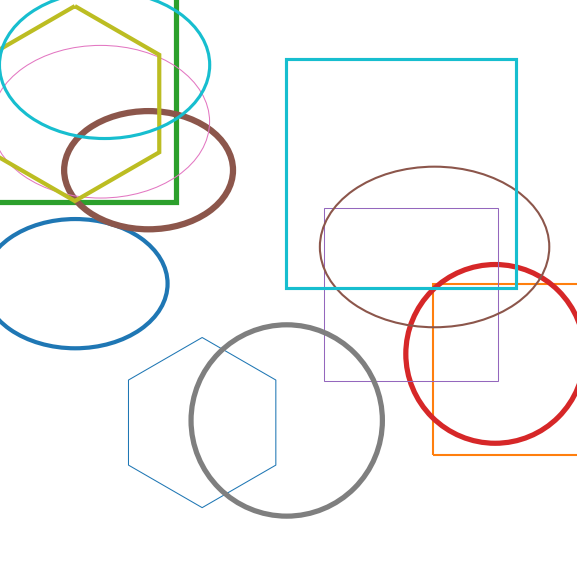[{"shape": "oval", "thickness": 2, "radius": 0.8, "center": [0.13, 0.508]}, {"shape": "hexagon", "thickness": 0.5, "radius": 0.74, "center": [0.35, 0.267]}, {"shape": "square", "thickness": 1, "radius": 0.74, "center": [0.897, 0.36]}, {"shape": "square", "thickness": 2.5, "radius": 0.9, "center": [0.124, 0.829]}, {"shape": "circle", "thickness": 2.5, "radius": 0.77, "center": [0.857, 0.386]}, {"shape": "square", "thickness": 0.5, "radius": 0.75, "center": [0.712, 0.489]}, {"shape": "oval", "thickness": 1, "radius": 0.99, "center": [0.753, 0.571]}, {"shape": "oval", "thickness": 3, "radius": 0.73, "center": [0.257, 0.704]}, {"shape": "oval", "thickness": 0.5, "radius": 0.94, "center": [0.174, 0.788]}, {"shape": "circle", "thickness": 2.5, "radius": 0.83, "center": [0.496, 0.271]}, {"shape": "hexagon", "thickness": 2, "radius": 0.84, "center": [0.13, 0.82]}, {"shape": "oval", "thickness": 1.5, "radius": 0.91, "center": [0.181, 0.887]}, {"shape": "square", "thickness": 1.5, "radius": 0.99, "center": [0.694, 0.699]}]